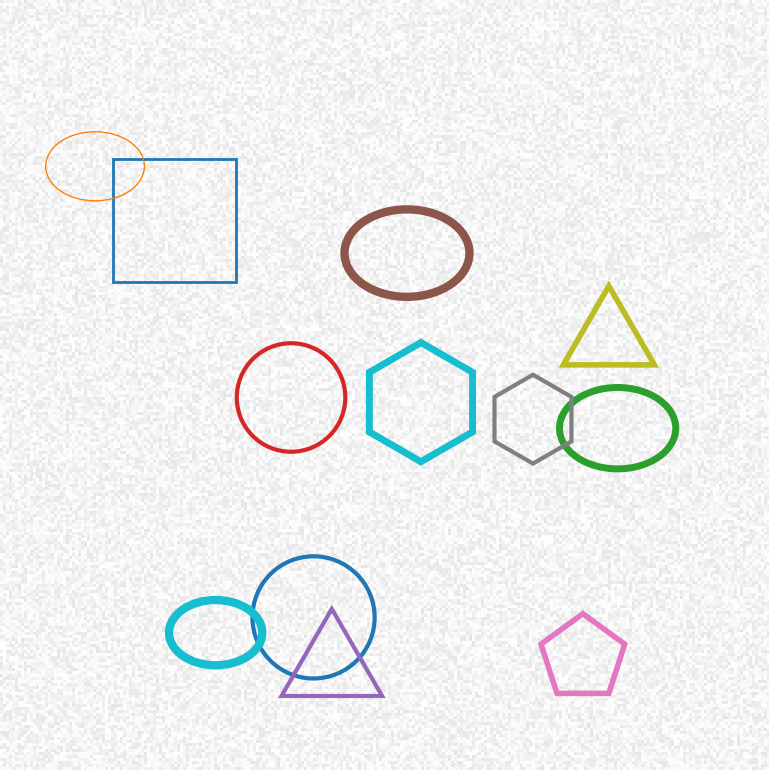[{"shape": "circle", "thickness": 1.5, "radius": 0.4, "center": [0.407, 0.198]}, {"shape": "square", "thickness": 1, "radius": 0.4, "center": [0.226, 0.714]}, {"shape": "oval", "thickness": 0.5, "radius": 0.32, "center": [0.123, 0.784]}, {"shape": "oval", "thickness": 2.5, "radius": 0.38, "center": [0.802, 0.444]}, {"shape": "circle", "thickness": 1.5, "radius": 0.35, "center": [0.378, 0.484]}, {"shape": "triangle", "thickness": 1.5, "radius": 0.38, "center": [0.431, 0.134]}, {"shape": "oval", "thickness": 3, "radius": 0.41, "center": [0.529, 0.671]}, {"shape": "pentagon", "thickness": 2, "radius": 0.29, "center": [0.757, 0.146]}, {"shape": "hexagon", "thickness": 1.5, "radius": 0.29, "center": [0.692, 0.456]}, {"shape": "triangle", "thickness": 2, "radius": 0.34, "center": [0.791, 0.56]}, {"shape": "hexagon", "thickness": 2.5, "radius": 0.39, "center": [0.547, 0.478]}, {"shape": "oval", "thickness": 3, "radius": 0.3, "center": [0.28, 0.178]}]